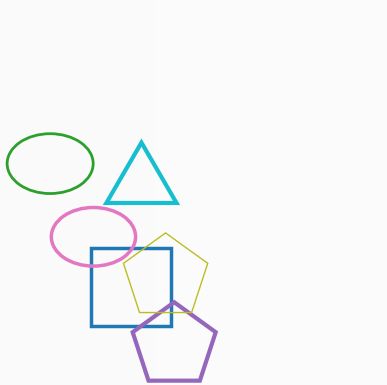[{"shape": "square", "thickness": 2.5, "radius": 0.51, "center": [0.338, 0.254]}, {"shape": "oval", "thickness": 2, "radius": 0.56, "center": [0.129, 0.575]}, {"shape": "pentagon", "thickness": 3, "radius": 0.56, "center": [0.45, 0.102]}, {"shape": "oval", "thickness": 2.5, "radius": 0.54, "center": [0.241, 0.385]}, {"shape": "pentagon", "thickness": 1, "radius": 0.57, "center": [0.427, 0.281]}, {"shape": "triangle", "thickness": 3, "radius": 0.52, "center": [0.365, 0.525]}]